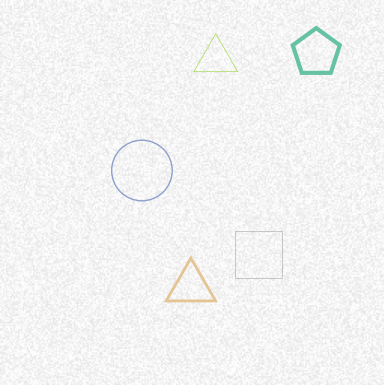[{"shape": "pentagon", "thickness": 3, "radius": 0.32, "center": [0.821, 0.863]}, {"shape": "circle", "thickness": 1, "radius": 0.39, "center": [0.369, 0.557]}, {"shape": "triangle", "thickness": 0.5, "radius": 0.33, "center": [0.56, 0.847]}, {"shape": "triangle", "thickness": 2, "radius": 0.37, "center": [0.496, 0.255]}, {"shape": "square", "thickness": 0.5, "radius": 0.31, "center": [0.672, 0.339]}]